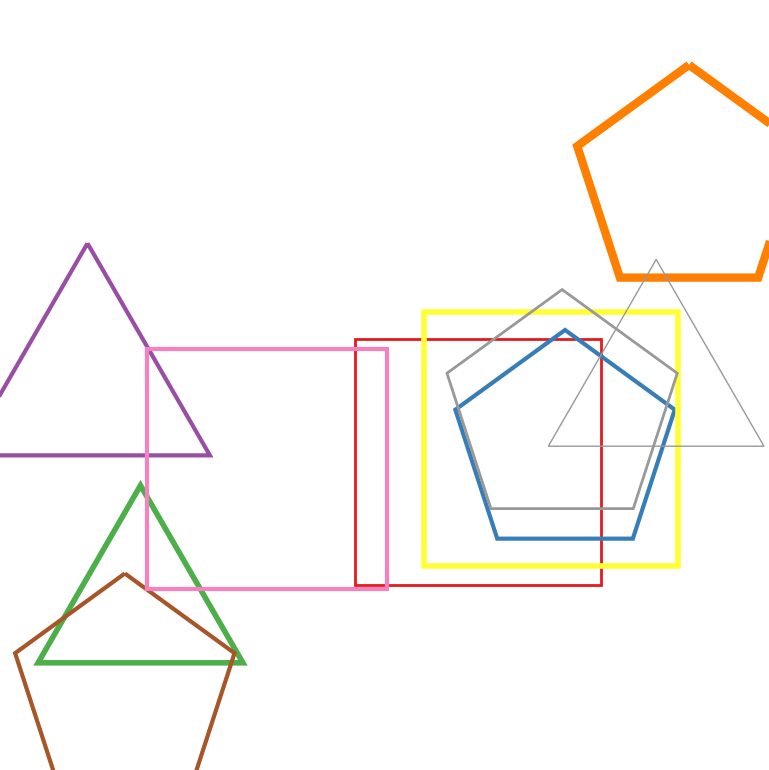[{"shape": "square", "thickness": 1, "radius": 0.8, "center": [0.621, 0.4]}, {"shape": "pentagon", "thickness": 1.5, "radius": 0.75, "center": [0.734, 0.422]}, {"shape": "triangle", "thickness": 2, "radius": 0.77, "center": [0.182, 0.216]}, {"shape": "triangle", "thickness": 1.5, "radius": 0.92, "center": [0.114, 0.5]}, {"shape": "pentagon", "thickness": 3, "radius": 0.76, "center": [0.895, 0.763]}, {"shape": "square", "thickness": 2, "radius": 0.83, "center": [0.715, 0.43]}, {"shape": "pentagon", "thickness": 1.5, "radius": 0.75, "center": [0.162, 0.105]}, {"shape": "square", "thickness": 1.5, "radius": 0.78, "center": [0.347, 0.391]}, {"shape": "pentagon", "thickness": 1, "radius": 0.79, "center": [0.73, 0.467]}, {"shape": "triangle", "thickness": 0.5, "radius": 0.81, "center": [0.852, 0.501]}]